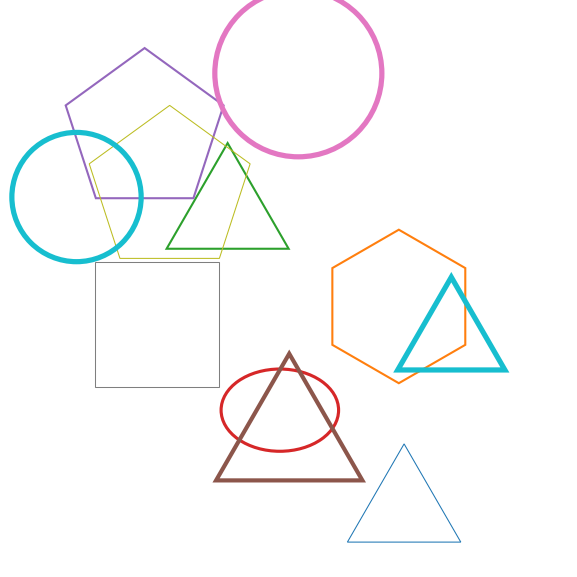[{"shape": "triangle", "thickness": 0.5, "radius": 0.57, "center": [0.7, 0.117]}, {"shape": "hexagon", "thickness": 1, "radius": 0.66, "center": [0.691, 0.468]}, {"shape": "triangle", "thickness": 1, "radius": 0.61, "center": [0.394, 0.629]}, {"shape": "oval", "thickness": 1.5, "radius": 0.51, "center": [0.485, 0.289]}, {"shape": "pentagon", "thickness": 1, "radius": 0.72, "center": [0.25, 0.772]}, {"shape": "triangle", "thickness": 2, "radius": 0.73, "center": [0.501, 0.24]}, {"shape": "circle", "thickness": 2.5, "radius": 0.72, "center": [0.517, 0.872]}, {"shape": "square", "thickness": 0.5, "radius": 0.54, "center": [0.272, 0.437]}, {"shape": "pentagon", "thickness": 0.5, "radius": 0.73, "center": [0.294, 0.67]}, {"shape": "circle", "thickness": 2.5, "radius": 0.56, "center": [0.132, 0.658]}, {"shape": "triangle", "thickness": 2.5, "radius": 0.54, "center": [0.781, 0.412]}]